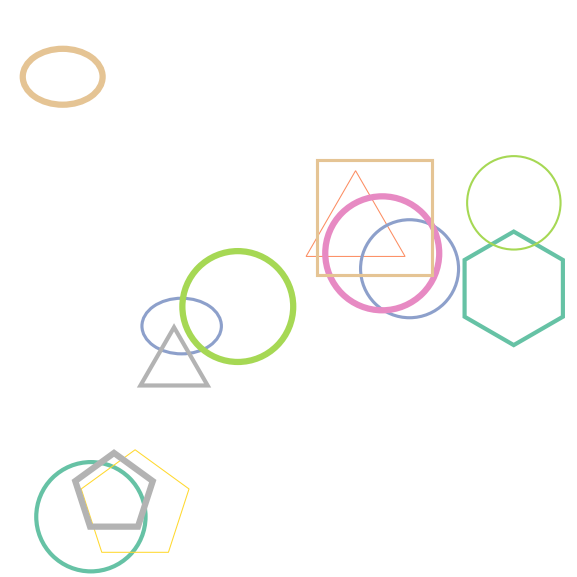[{"shape": "hexagon", "thickness": 2, "radius": 0.49, "center": [0.89, 0.5]}, {"shape": "circle", "thickness": 2, "radius": 0.47, "center": [0.157, 0.104]}, {"shape": "triangle", "thickness": 0.5, "radius": 0.49, "center": [0.616, 0.605]}, {"shape": "oval", "thickness": 1.5, "radius": 0.34, "center": [0.315, 0.435]}, {"shape": "circle", "thickness": 1.5, "radius": 0.42, "center": [0.709, 0.534]}, {"shape": "circle", "thickness": 3, "radius": 0.49, "center": [0.662, 0.56]}, {"shape": "circle", "thickness": 3, "radius": 0.48, "center": [0.412, 0.468]}, {"shape": "circle", "thickness": 1, "radius": 0.4, "center": [0.89, 0.648]}, {"shape": "pentagon", "thickness": 0.5, "radius": 0.49, "center": [0.234, 0.122]}, {"shape": "oval", "thickness": 3, "radius": 0.35, "center": [0.109, 0.866]}, {"shape": "square", "thickness": 1.5, "radius": 0.5, "center": [0.648, 0.623]}, {"shape": "triangle", "thickness": 2, "radius": 0.34, "center": [0.301, 0.365]}, {"shape": "pentagon", "thickness": 3, "radius": 0.35, "center": [0.197, 0.144]}]